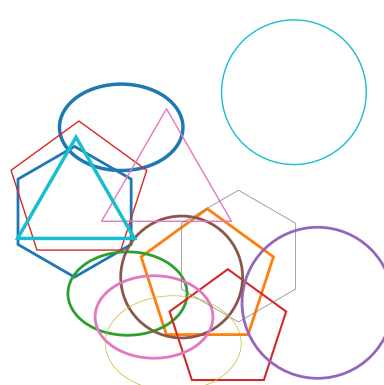[{"shape": "hexagon", "thickness": 2, "radius": 0.85, "center": [0.194, 0.45]}, {"shape": "oval", "thickness": 2.5, "radius": 0.8, "center": [0.315, 0.669]}, {"shape": "pentagon", "thickness": 2, "radius": 0.9, "center": [0.538, 0.277]}, {"shape": "oval", "thickness": 2, "radius": 0.77, "center": [0.331, 0.238]}, {"shape": "pentagon", "thickness": 1, "radius": 0.93, "center": [0.205, 0.5]}, {"shape": "pentagon", "thickness": 1.5, "radius": 0.8, "center": [0.592, 0.142]}, {"shape": "circle", "thickness": 2, "radius": 0.98, "center": [0.825, 0.214]}, {"shape": "circle", "thickness": 2, "radius": 0.79, "center": [0.472, 0.281]}, {"shape": "triangle", "thickness": 1, "radius": 0.97, "center": [0.432, 0.523]}, {"shape": "oval", "thickness": 2, "radius": 0.77, "center": [0.4, 0.177]}, {"shape": "hexagon", "thickness": 0.5, "radius": 0.86, "center": [0.619, 0.335]}, {"shape": "oval", "thickness": 0.5, "radius": 0.88, "center": [0.45, 0.108]}, {"shape": "triangle", "thickness": 2.5, "radius": 0.88, "center": [0.197, 0.468]}, {"shape": "circle", "thickness": 1, "radius": 0.94, "center": [0.763, 0.76]}]